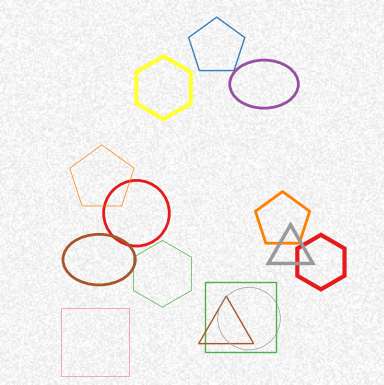[{"shape": "circle", "thickness": 2, "radius": 0.43, "center": [0.354, 0.446]}, {"shape": "hexagon", "thickness": 3, "radius": 0.35, "center": [0.834, 0.319]}, {"shape": "pentagon", "thickness": 1, "radius": 0.38, "center": [0.563, 0.879]}, {"shape": "square", "thickness": 1, "radius": 0.46, "center": [0.625, 0.177]}, {"shape": "hexagon", "thickness": 0.5, "radius": 0.43, "center": [0.422, 0.289]}, {"shape": "oval", "thickness": 2, "radius": 0.45, "center": [0.686, 0.781]}, {"shape": "pentagon", "thickness": 2, "radius": 0.37, "center": [0.734, 0.428]}, {"shape": "pentagon", "thickness": 0.5, "radius": 0.44, "center": [0.265, 0.536]}, {"shape": "hexagon", "thickness": 3, "radius": 0.41, "center": [0.425, 0.772]}, {"shape": "oval", "thickness": 2, "radius": 0.47, "center": [0.257, 0.326]}, {"shape": "triangle", "thickness": 1, "radius": 0.41, "center": [0.588, 0.149]}, {"shape": "square", "thickness": 0.5, "radius": 0.44, "center": [0.247, 0.111]}, {"shape": "triangle", "thickness": 2.5, "radius": 0.33, "center": [0.755, 0.349]}, {"shape": "circle", "thickness": 0.5, "radius": 0.41, "center": [0.647, 0.173]}]